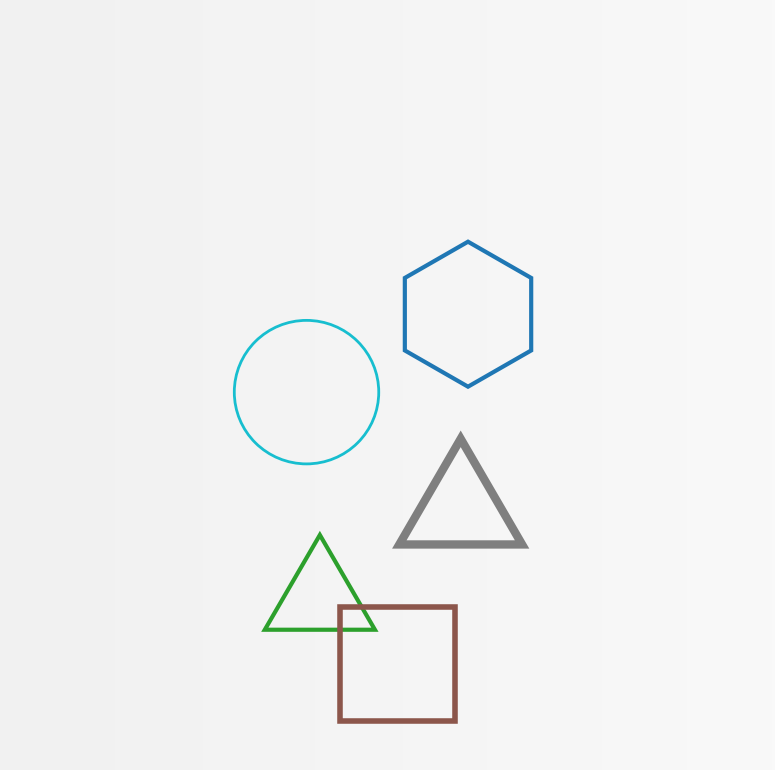[{"shape": "hexagon", "thickness": 1.5, "radius": 0.47, "center": [0.604, 0.592]}, {"shape": "triangle", "thickness": 1.5, "radius": 0.41, "center": [0.413, 0.223]}, {"shape": "square", "thickness": 2, "radius": 0.37, "center": [0.513, 0.138]}, {"shape": "triangle", "thickness": 3, "radius": 0.46, "center": [0.594, 0.339]}, {"shape": "circle", "thickness": 1, "radius": 0.47, "center": [0.396, 0.491]}]